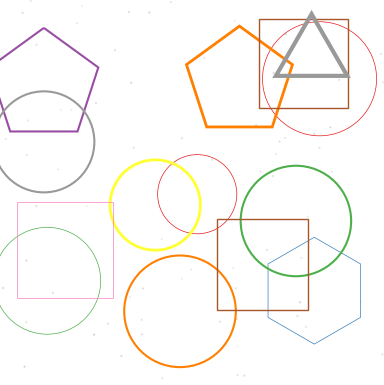[{"shape": "circle", "thickness": 0.5, "radius": 0.51, "center": [0.512, 0.496]}, {"shape": "circle", "thickness": 0.5, "radius": 0.74, "center": [0.83, 0.795]}, {"shape": "hexagon", "thickness": 0.5, "radius": 0.69, "center": [0.816, 0.245]}, {"shape": "circle", "thickness": 0.5, "radius": 0.69, "center": [0.123, 0.271]}, {"shape": "circle", "thickness": 1.5, "radius": 0.72, "center": [0.769, 0.426]}, {"shape": "pentagon", "thickness": 1.5, "radius": 0.74, "center": [0.114, 0.779]}, {"shape": "pentagon", "thickness": 2, "radius": 0.72, "center": [0.622, 0.787]}, {"shape": "circle", "thickness": 1.5, "radius": 0.72, "center": [0.468, 0.191]}, {"shape": "circle", "thickness": 2, "radius": 0.59, "center": [0.403, 0.467]}, {"shape": "square", "thickness": 1, "radius": 0.59, "center": [0.683, 0.314]}, {"shape": "square", "thickness": 1, "radius": 0.58, "center": [0.789, 0.834]}, {"shape": "square", "thickness": 0.5, "radius": 0.62, "center": [0.169, 0.351]}, {"shape": "circle", "thickness": 1.5, "radius": 0.66, "center": [0.114, 0.632]}, {"shape": "triangle", "thickness": 3, "radius": 0.54, "center": [0.809, 0.856]}]